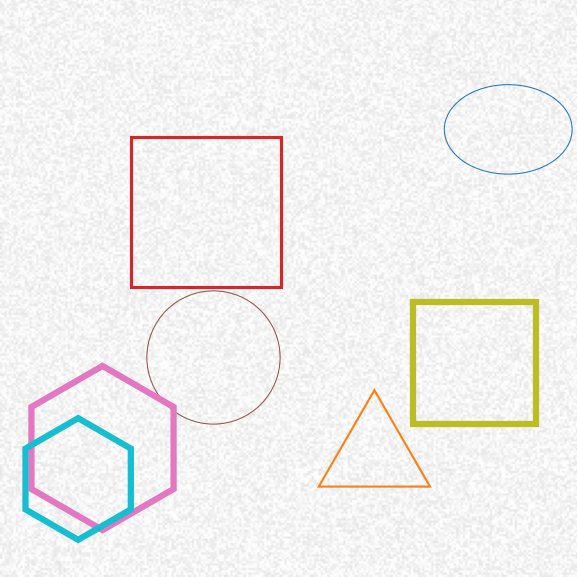[{"shape": "oval", "thickness": 0.5, "radius": 0.55, "center": [0.88, 0.775]}, {"shape": "triangle", "thickness": 1, "radius": 0.56, "center": [0.648, 0.212]}, {"shape": "square", "thickness": 1.5, "radius": 0.65, "center": [0.357, 0.633]}, {"shape": "circle", "thickness": 0.5, "radius": 0.58, "center": [0.37, 0.38]}, {"shape": "hexagon", "thickness": 3, "radius": 0.71, "center": [0.177, 0.223]}, {"shape": "square", "thickness": 3, "radius": 0.53, "center": [0.821, 0.37]}, {"shape": "hexagon", "thickness": 3, "radius": 0.53, "center": [0.135, 0.17]}]